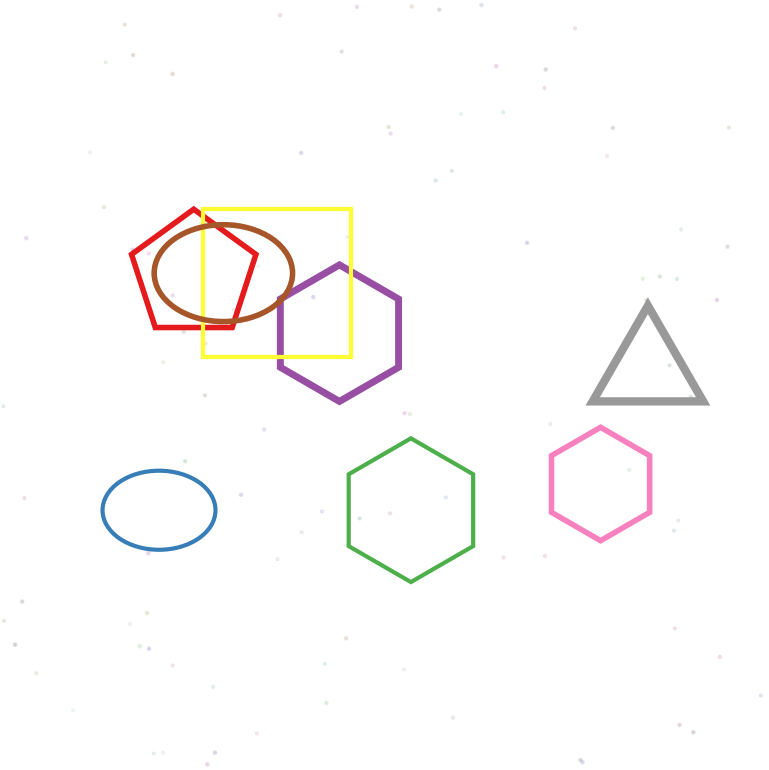[{"shape": "pentagon", "thickness": 2, "radius": 0.42, "center": [0.252, 0.643]}, {"shape": "oval", "thickness": 1.5, "radius": 0.37, "center": [0.207, 0.337]}, {"shape": "hexagon", "thickness": 1.5, "radius": 0.47, "center": [0.534, 0.337]}, {"shape": "hexagon", "thickness": 2.5, "radius": 0.44, "center": [0.441, 0.567]}, {"shape": "square", "thickness": 1.5, "radius": 0.48, "center": [0.359, 0.633]}, {"shape": "oval", "thickness": 2, "radius": 0.45, "center": [0.29, 0.645]}, {"shape": "hexagon", "thickness": 2, "radius": 0.37, "center": [0.78, 0.371]}, {"shape": "triangle", "thickness": 3, "radius": 0.41, "center": [0.841, 0.52]}]